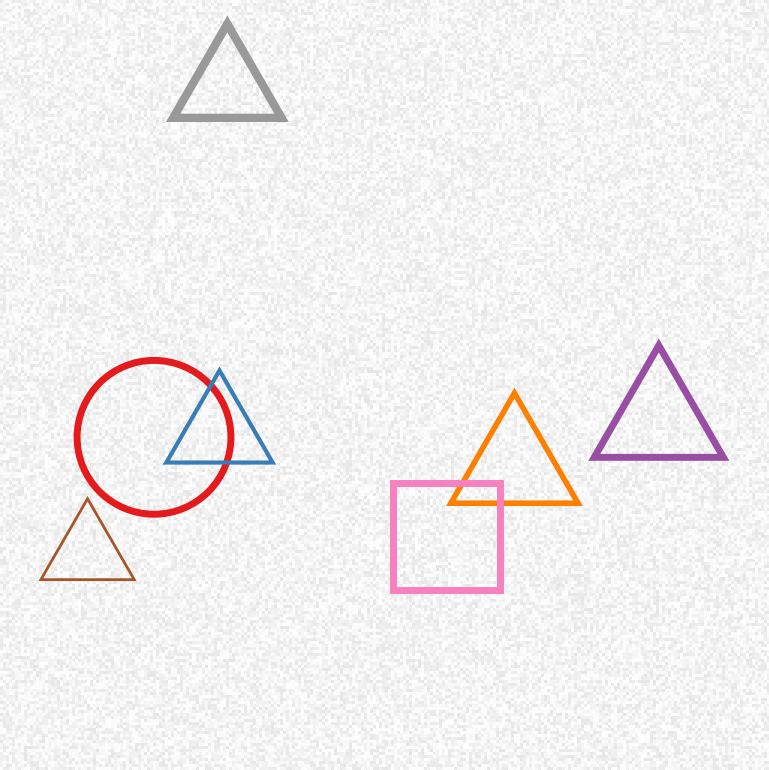[{"shape": "circle", "thickness": 2.5, "radius": 0.5, "center": [0.2, 0.432]}, {"shape": "triangle", "thickness": 1.5, "radius": 0.4, "center": [0.285, 0.439]}, {"shape": "triangle", "thickness": 2.5, "radius": 0.48, "center": [0.856, 0.454]}, {"shape": "triangle", "thickness": 2, "radius": 0.48, "center": [0.668, 0.394]}, {"shape": "triangle", "thickness": 1, "radius": 0.35, "center": [0.114, 0.282]}, {"shape": "square", "thickness": 2.5, "radius": 0.35, "center": [0.58, 0.304]}, {"shape": "triangle", "thickness": 3, "radius": 0.41, "center": [0.295, 0.888]}]